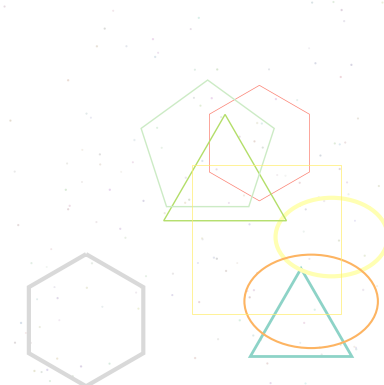[{"shape": "triangle", "thickness": 2, "radius": 0.76, "center": [0.782, 0.15]}, {"shape": "oval", "thickness": 3, "radius": 0.73, "center": [0.861, 0.384]}, {"shape": "hexagon", "thickness": 0.5, "radius": 0.75, "center": [0.674, 0.628]}, {"shape": "oval", "thickness": 1.5, "radius": 0.87, "center": [0.808, 0.217]}, {"shape": "triangle", "thickness": 1, "radius": 0.92, "center": [0.585, 0.519]}, {"shape": "hexagon", "thickness": 3, "radius": 0.86, "center": [0.224, 0.168]}, {"shape": "pentagon", "thickness": 1, "radius": 0.91, "center": [0.539, 0.61]}, {"shape": "square", "thickness": 0.5, "radius": 0.97, "center": [0.692, 0.378]}]